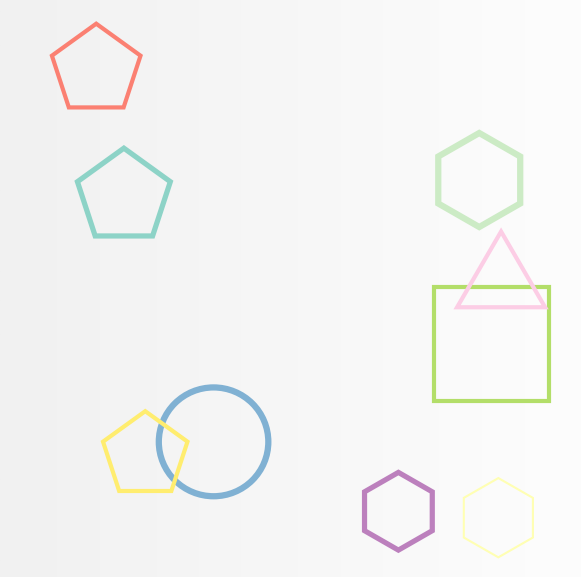[{"shape": "pentagon", "thickness": 2.5, "radius": 0.42, "center": [0.213, 0.659]}, {"shape": "hexagon", "thickness": 1, "radius": 0.34, "center": [0.857, 0.103]}, {"shape": "pentagon", "thickness": 2, "radius": 0.4, "center": [0.166, 0.878]}, {"shape": "circle", "thickness": 3, "radius": 0.47, "center": [0.367, 0.234]}, {"shape": "square", "thickness": 2, "radius": 0.5, "center": [0.846, 0.403]}, {"shape": "triangle", "thickness": 2, "radius": 0.44, "center": [0.862, 0.511]}, {"shape": "hexagon", "thickness": 2.5, "radius": 0.34, "center": [0.685, 0.114]}, {"shape": "hexagon", "thickness": 3, "radius": 0.41, "center": [0.825, 0.687]}, {"shape": "pentagon", "thickness": 2, "radius": 0.38, "center": [0.25, 0.211]}]